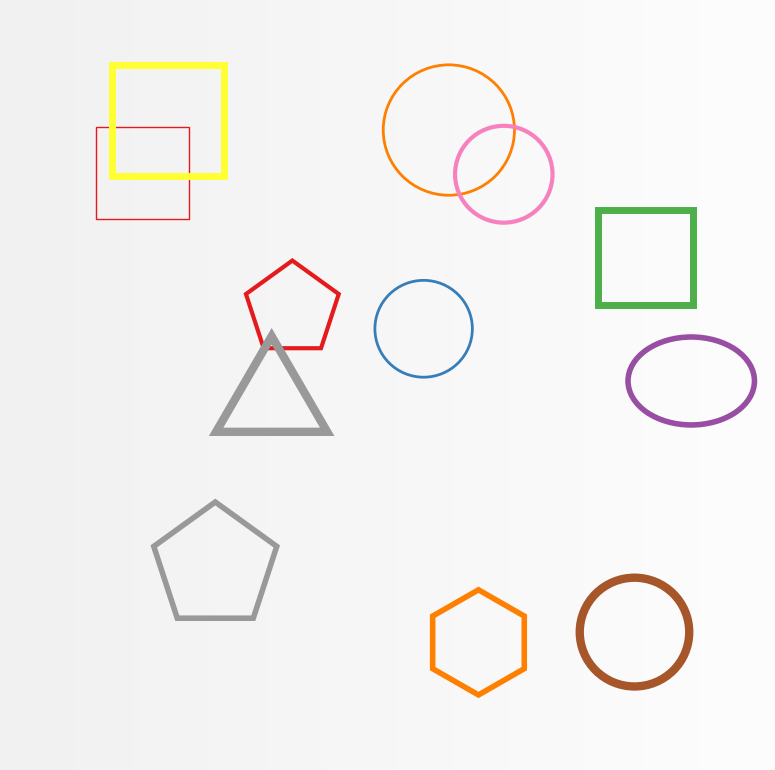[{"shape": "pentagon", "thickness": 1.5, "radius": 0.31, "center": [0.377, 0.599]}, {"shape": "square", "thickness": 0.5, "radius": 0.3, "center": [0.184, 0.775]}, {"shape": "circle", "thickness": 1, "radius": 0.31, "center": [0.547, 0.573]}, {"shape": "square", "thickness": 2.5, "radius": 0.31, "center": [0.833, 0.665]}, {"shape": "oval", "thickness": 2, "radius": 0.41, "center": [0.892, 0.505]}, {"shape": "hexagon", "thickness": 2, "radius": 0.34, "center": [0.617, 0.166]}, {"shape": "circle", "thickness": 1, "radius": 0.42, "center": [0.579, 0.831]}, {"shape": "square", "thickness": 2.5, "radius": 0.36, "center": [0.216, 0.843]}, {"shape": "circle", "thickness": 3, "radius": 0.35, "center": [0.819, 0.179]}, {"shape": "circle", "thickness": 1.5, "radius": 0.31, "center": [0.65, 0.774]}, {"shape": "triangle", "thickness": 3, "radius": 0.41, "center": [0.351, 0.481]}, {"shape": "pentagon", "thickness": 2, "radius": 0.42, "center": [0.278, 0.265]}]